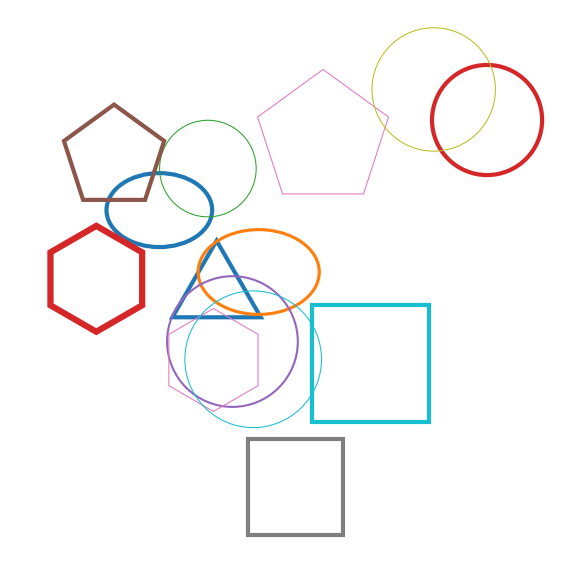[{"shape": "triangle", "thickness": 2, "radius": 0.44, "center": [0.375, 0.494]}, {"shape": "oval", "thickness": 2, "radius": 0.46, "center": [0.276, 0.635]}, {"shape": "oval", "thickness": 1.5, "radius": 0.52, "center": [0.448, 0.528]}, {"shape": "circle", "thickness": 0.5, "radius": 0.42, "center": [0.36, 0.707]}, {"shape": "circle", "thickness": 2, "radius": 0.48, "center": [0.843, 0.791]}, {"shape": "hexagon", "thickness": 3, "radius": 0.46, "center": [0.167, 0.516]}, {"shape": "circle", "thickness": 1, "radius": 0.57, "center": [0.403, 0.408]}, {"shape": "pentagon", "thickness": 2, "radius": 0.46, "center": [0.198, 0.727]}, {"shape": "pentagon", "thickness": 0.5, "radius": 0.6, "center": [0.559, 0.76]}, {"shape": "hexagon", "thickness": 0.5, "radius": 0.45, "center": [0.37, 0.376]}, {"shape": "square", "thickness": 2, "radius": 0.41, "center": [0.512, 0.156]}, {"shape": "circle", "thickness": 0.5, "radius": 0.53, "center": [0.751, 0.844]}, {"shape": "square", "thickness": 2, "radius": 0.51, "center": [0.641, 0.369]}, {"shape": "circle", "thickness": 0.5, "radius": 0.59, "center": [0.438, 0.377]}]